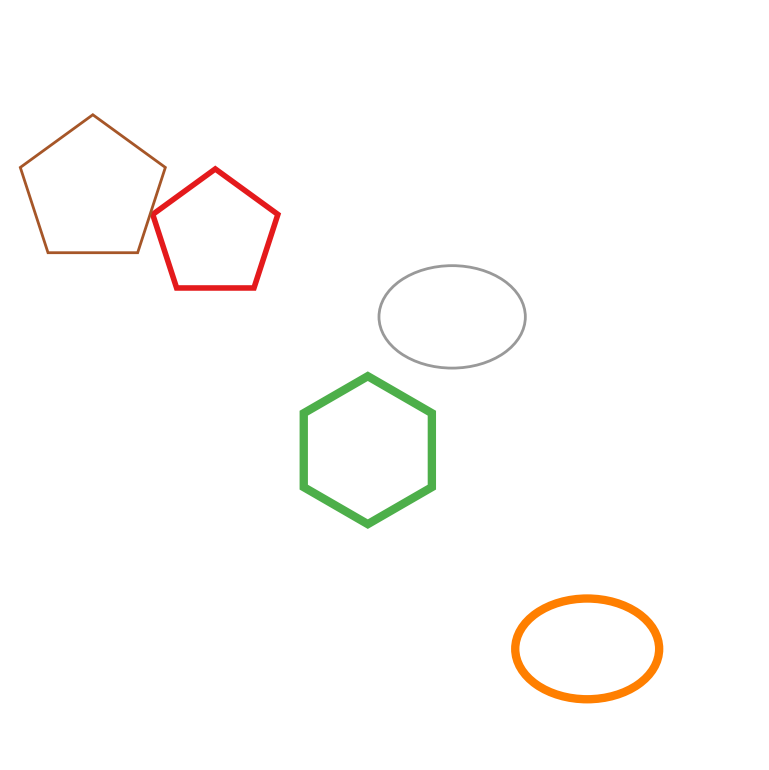[{"shape": "pentagon", "thickness": 2, "radius": 0.43, "center": [0.28, 0.695]}, {"shape": "hexagon", "thickness": 3, "radius": 0.48, "center": [0.478, 0.415]}, {"shape": "oval", "thickness": 3, "radius": 0.47, "center": [0.763, 0.157]}, {"shape": "pentagon", "thickness": 1, "radius": 0.5, "center": [0.121, 0.752]}, {"shape": "oval", "thickness": 1, "radius": 0.48, "center": [0.587, 0.588]}]